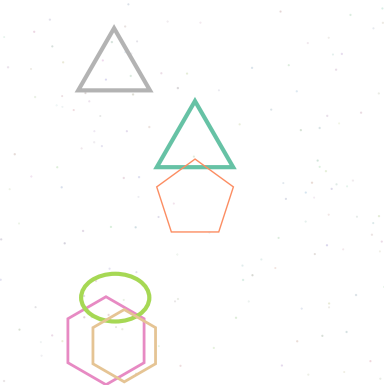[{"shape": "triangle", "thickness": 3, "radius": 0.57, "center": [0.506, 0.623]}, {"shape": "pentagon", "thickness": 1, "radius": 0.52, "center": [0.507, 0.482]}, {"shape": "hexagon", "thickness": 2, "radius": 0.57, "center": [0.275, 0.115]}, {"shape": "oval", "thickness": 3, "radius": 0.44, "center": [0.299, 0.227]}, {"shape": "hexagon", "thickness": 2, "radius": 0.47, "center": [0.323, 0.102]}, {"shape": "triangle", "thickness": 3, "radius": 0.54, "center": [0.296, 0.819]}]